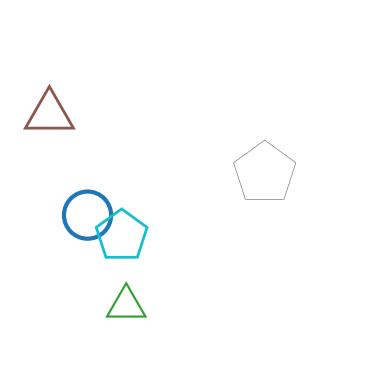[{"shape": "circle", "thickness": 3, "radius": 0.31, "center": [0.227, 0.441]}, {"shape": "triangle", "thickness": 1.5, "radius": 0.29, "center": [0.328, 0.207]}, {"shape": "triangle", "thickness": 2, "radius": 0.36, "center": [0.128, 0.703]}, {"shape": "pentagon", "thickness": 0.5, "radius": 0.43, "center": [0.688, 0.551]}, {"shape": "pentagon", "thickness": 2, "radius": 0.35, "center": [0.316, 0.388]}]